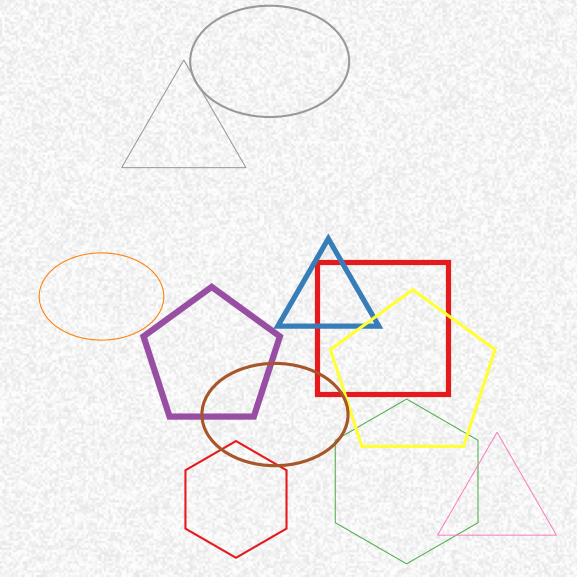[{"shape": "square", "thickness": 2.5, "radius": 0.57, "center": [0.663, 0.431]}, {"shape": "hexagon", "thickness": 1, "radius": 0.51, "center": [0.409, 0.134]}, {"shape": "triangle", "thickness": 2.5, "radius": 0.5, "center": [0.568, 0.485]}, {"shape": "hexagon", "thickness": 0.5, "radius": 0.71, "center": [0.704, 0.165]}, {"shape": "pentagon", "thickness": 3, "radius": 0.62, "center": [0.367, 0.378]}, {"shape": "oval", "thickness": 0.5, "radius": 0.54, "center": [0.176, 0.486]}, {"shape": "pentagon", "thickness": 1.5, "radius": 0.75, "center": [0.715, 0.348]}, {"shape": "oval", "thickness": 1.5, "radius": 0.63, "center": [0.476, 0.281]}, {"shape": "triangle", "thickness": 0.5, "radius": 0.59, "center": [0.861, 0.132]}, {"shape": "triangle", "thickness": 0.5, "radius": 0.62, "center": [0.318, 0.771]}, {"shape": "oval", "thickness": 1, "radius": 0.69, "center": [0.467, 0.893]}]